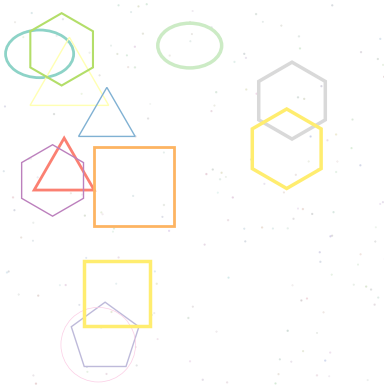[{"shape": "oval", "thickness": 2, "radius": 0.44, "center": [0.103, 0.86]}, {"shape": "triangle", "thickness": 1, "radius": 0.59, "center": [0.18, 0.785]}, {"shape": "pentagon", "thickness": 1, "radius": 0.46, "center": [0.273, 0.123]}, {"shape": "triangle", "thickness": 2, "radius": 0.45, "center": [0.167, 0.551]}, {"shape": "triangle", "thickness": 1, "radius": 0.42, "center": [0.278, 0.688]}, {"shape": "square", "thickness": 2, "radius": 0.52, "center": [0.348, 0.516]}, {"shape": "hexagon", "thickness": 1.5, "radius": 0.47, "center": [0.16, 0.872]}, {"shape": "circle", "thickness": 0.5, "radius": 0.48, "center": [0.255, 0.105]}, {"shape": "hexagon", "thickness": 2.5, "radius": 0.5, "center": [0.758, 0.739]}, {"shape": "hexagon", "thickness": 1, "radius": 0.46, "center": [0.137, 0.531]}, {"shape": "oval", "thickness": 2.5, "radius": 0.41, "center": [0.493, 0.882]}, {"shape": "square", "thickness": 2.5, "radius": 0.43, "center": [0.304, 0.238]}, {"shape": "hexagon", "thickness": 2.5, "radius": 0.52, "center": [0.745, 0.614]}]